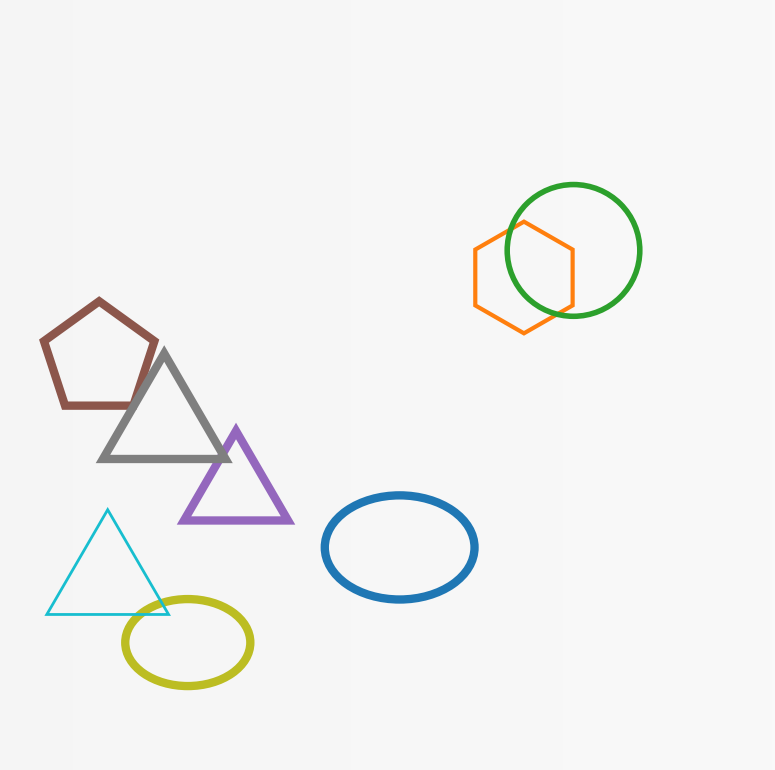[{"shape": "oval", "thickness": 3, "radius": 0.48, "center": [0.516, 0.289]}, {"shape": "hexagon", "thickness": 1.5, "radius": 0.36, "center": [0.676, 0.64]}, {"shape": "circle", "thickness": 2, "radius": 0.43, "center": [0.74, 0.675]}, {"shape": "triangle", "thickness": 3, "radius": 0.39, "center": [0.305, 0.363]}, {"shape": "pentagon", "thickness": 3, "radius": 0.37, "center": [0.128, 0.534]}, {"shape": "triangle", "thickness": 3, "radius": 0.46, "center": [0.212, 0.45]}, {"shape": "oval", "thickness": 3, "radius": 0.4, "center": [0.242, 0.165]}, {"shape": "triangle", "thickness": 1, "radius": 0.45, "center": [0.139, 0.247]}]